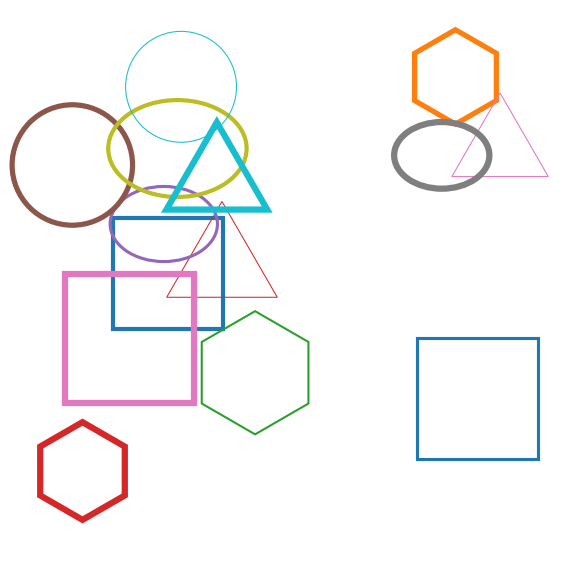[{"shape": "square", "thickness": 2, "radius": 0.48, "center": [0.291, 0.526]}, {"shape": "square", "thickness": 1.5, "radius": 0.53, "center": [0.827, 0.309]}, {"shape": "hexagon", "thickness": 2.5, "radius": 0.41, "center": [0.789, 0.866]}, {"shape": "hexagon", "thickness": 1, "radius": 0.53, "center": [0.442, 0.354]}, {"shape": "hexagon", "thickness": 3, "radius": 0.42, "center": [0.143, 0.184]}, {"shape": "triangle", "thickness": 0.5, "radius": 0.55, "center": [0.384, 0.54]}, {"shape": "oval", "thickness": 1.5, "radius": 0.46, "center": [0.284, 0.611]}, {"shape": "circle", "thickness": 2.5, "radius": 0.52, "center": [0.125, 0.713]}, {"shape": "triangle", "thickness": 0.5, "radius": 0.48, "center": [0.866, 0.742]}, {"shape": "square", "thickness": 3, "radius": 0.56, "center": [0.224, 0.412]}, {"shape": "oval", "thickness": 3, "radius": 0.41, "center": [0.765, 0.73]}, {"shape": "oval", "thickness": 2, "radius": 0.6, "center": [0.307, 0.742]}, {"shape": "triangle", "thickness": 3, "radius": 0.5, "center": [0.375, 0.687]}, {"shape": "circle", "thickness": 0.5, "radius": 0.48, "center": [0.314, 0.849]}]